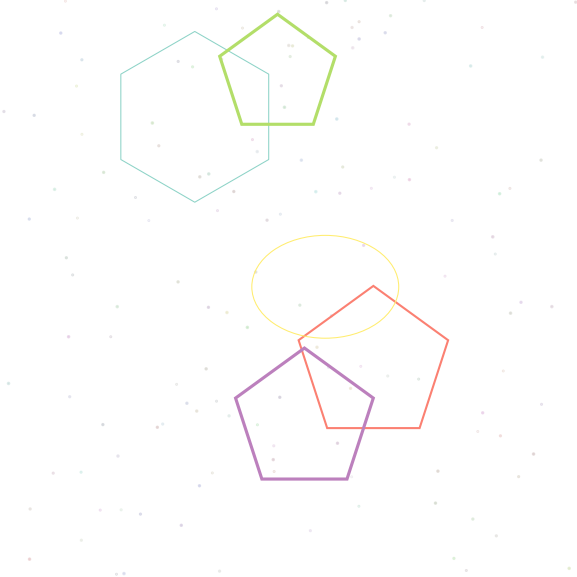[{"shape": "hexagon", "thickness": 0.5, "radius": 0.74, "center": [0.337, 0.797]}, {"shape": "pentagon", "thickness": 1, "radius": 0.68, "center": [0.647, 0.368]}, {"shape": "pentagon", "thickness": 1.5, "radius": 0.53, "center": [0.481, 0.869]}, {"shape": "pentagon", "thickness": 1.5, "radius": 0.63, "center": [0.527, 0.271]}, {"shape": "oval", "thickness": 0.5, "radius": 0.64, "center": [0.563, 0.503]}]